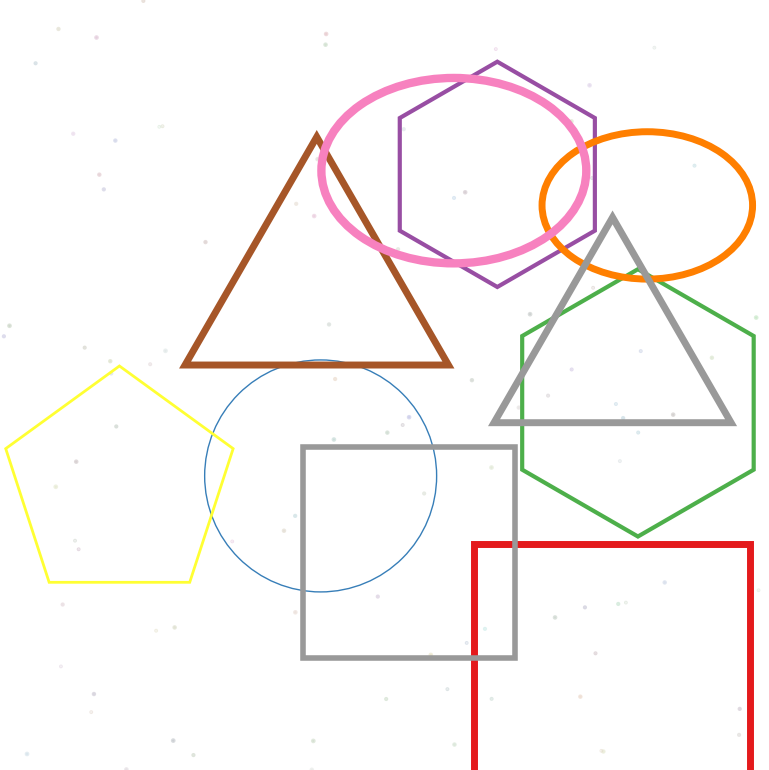[{"shape": "square", "thickness": 2.5, "radius": 0.9, "center": [0.795, 0.114]}, {"shape": "circle", "thickness": 0.5, "radius": 0.75, "center": [0.416, 0.382]}, {"shape": "hexagon", "thickness": 1.5, "radius": 0.87, "center": [0.828, 0.477]}, {"shape": "hexagon", "thickness": 1.5, "radius": 0.73, "center": [0.646, 0.774]}, {"shape": "oval", "thickness": 2.5, "radius": 0.68, "center": [0.841, 0.733]}, {"shape": "pentagon", "thickness": 1, "radius": 0.78, "center": [0.155, 0.369]}, {"shape": "triangle", "thickness": 2.5, "radius": 0.99, "center": [0.411, 0.625]}, {"shape": "oval", "thickness": 3, "radius": 0.86, "center": [0.589, 0.778]}, {"shape": "square", "thickness": 2, "radius": 0.69, "center": [0.531, 0.282]}, {"shape": "triangle", "thickness": 2.5, "radius": 0.89, "center": [0.796, 0.54]}]